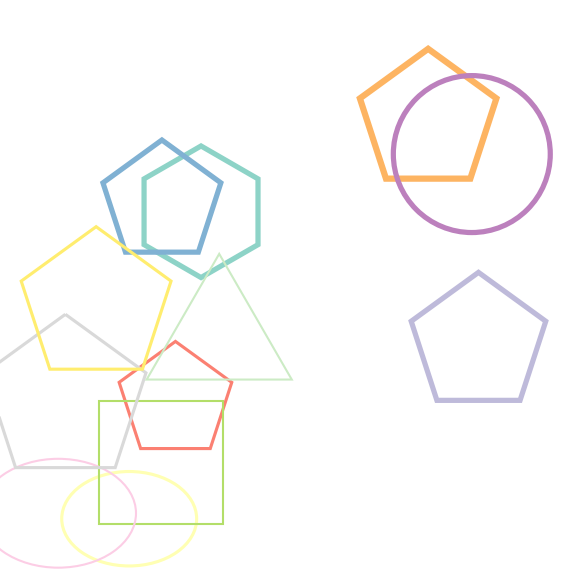[{"shape": "hexagon", "thickness": 2.5, "radius": 0.57, "center": [0.348, 0.632]}, {"shape": "oval", "thickness": 1.5, "radius": 0.58, "center": [0.224, 0.101]}, {"shape": "pentagon", "thickness": 2.5, "radius": 0.61, "center": [0.829, 0.405]}, {"shape": "pentagon", "thickness": 1.5, "radius": 0.51, "center": [0.304, 0.305]}, {"shape": "pentagon", "thickness": 2.5, "radius": 0.54, "center": [0.28, 0.649]}, {"shape": "pentagon", "thickness": 3, "radius": 0.62, "center": [0.741, 0.79]}, {"shape": "square", "thickness": 1, "radius": 0.53, "center": [0.279, 0.198]}, {"shape": "oval", "thickness": 1, "radius": 0.67, "center": [0.101, 0.11]}, {"shape": "pentagon", "thickness": 1.5, "radius": 0.73, "center": [0.113, 0.308]}, {"shape": "circle", "thickness": 2.5, "radius": 0.68, "center": [0.817, 0.732]}, {"shape": "triangle", "thickness": 1, "radius": 0.73, "center": [0.38, 0.414]}, {"shape": "pentagon", "thickness": 1.5, "radius": 0.68, "center": [0.166, 0.47]}]